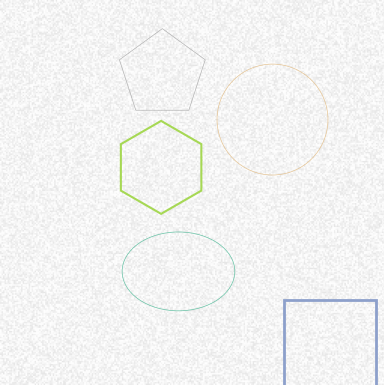[{"shape": "oval", "thickness": 0.5, "radius": 0.73, "center": [0.464, 0.295]}, {"shape": "square", "thickness": 2, "radius": 0.6, "center": [0.857, 0.101]}, {"shape": "hexagon", "thickness": 1.5, "radius": 0.6, "center": [0.418, 0.565]}, {"shape": "circle", "thickness": 0.5, "radius": 0.72, "center": [0.708, 0.689]}, {"shape": "pentagon", "thickness": 0.5, "radius": 0.59, "center": [0.422, 0.808]}]